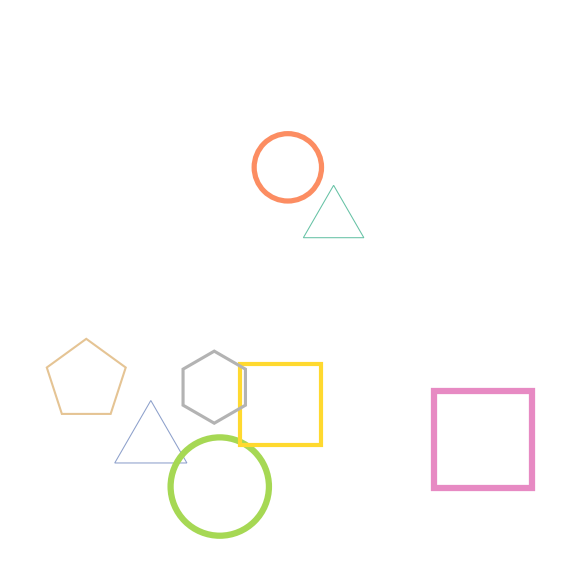[{"shape": "triangle", "thickness": 0.5, "radius": 0.3, "center": [0.578, 0.618]}, {"shape": "circle", "thickness": 2.5, "radius": 0.29, "center": [0.498, 0.709]}, {"shape": "triangle", "thickness": 0.5, "radius": 0.36, "center": [0.261, 0.234]}, {"shape": "square", "thickness": 3, "radius": 0.42, "center": [0.836, 0.238]}, {"shape": "circle", "thickness": 3, "radius": 0.43, "center": [0.381, 0.157]}, {"shape": "square", "thickness": 2, "radius": 0.35, "center": [0.486, 0.299]}, {"shape": "pentagon", "thickness": 1, "radius": 0.36, "center": [0.149, 0.341]}, {"shape": "hexagon", "thickness": 1.5, "radius": 0.31, "center": [0.371, 0.329]}]